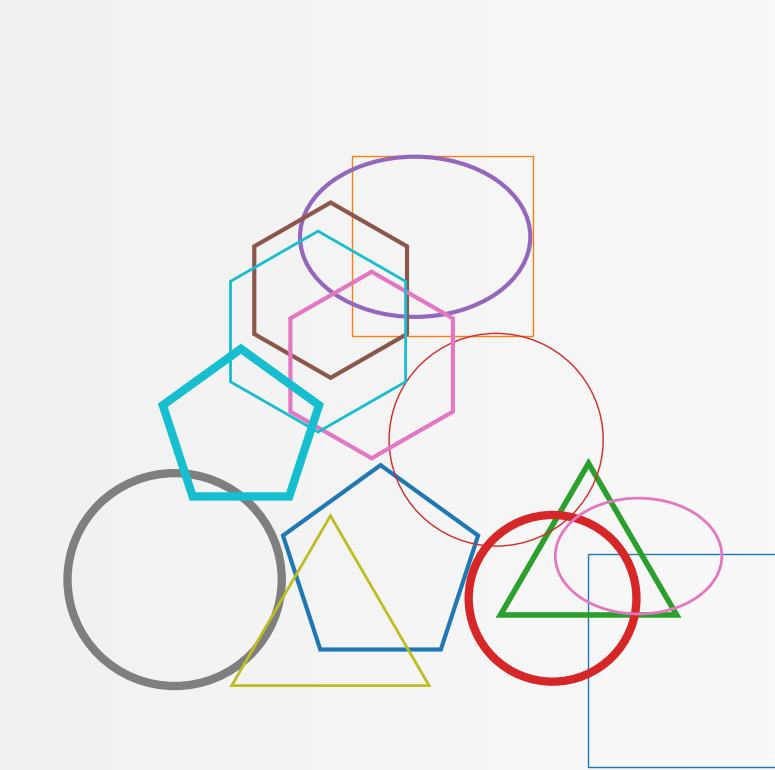[{"shape": "pentagon", "thickness": 1.5, "radius": 0.66, "center": [0.491, 0.264]}, {"shape": "square", "thickness": 0.5, "radius": 0.69, "center": [0.897, 0.142]}, {"shape": "square", "thickness": 0.5, "radius": 0.58, "center": [0.571, 0.681]}, {"shape": "triangle", "thickness": 2, "radius": 0.66, "center": [0.759, 0.267]}, {"shape": "circle", "thickness": 3, "radius": 0.54, "center": [0.713, 0.223]}, {"shape": "circle", "thickness": 0.5, "radius": 0.69, "center": [0.64, 0.429]}, {"shape": "oval", "thickness": 1.5, "radius": 0.74, "center": [0.536, 0.692]}, {"shape": "hexagon", "thickness": 1.5, "radius": 0.57, "center": [0.427, 0.623]}, {"shape": "oval", "thickness": 1, "radius": 0.54, "center": [0.824, 0.278]}, {"shape": "hexagon", "thickness": 1.5, "radius": 0.61, "center": [0.48, 0.526]}, {"shape": "circle", "thickness": 3, "radius": 0.69, "center": [0.225, 0.247]}, {"shape": "triangle", "thickness": 1, "radius": 0.74, "center": [0.426, 0.183]}, {"shape": "hexagon", "thickness": 1, "radius": 0.65, "center": [0.41, 0.569]}, {"shape": "pentagon", "thickness": 3, "radius": 0.53, "center": [0.311, 0.441]}]